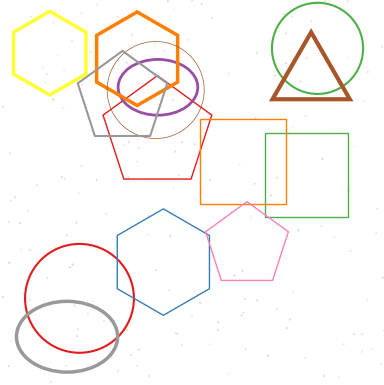[{"shape": "circle", "thickness": 1.5, "radius": 0.71, "center": [0.206, 0.225]}, {"shape": "pentagon", "thickness": 1, "radius": 0.74, "center": [0.409, 0.655]}, {"shape": "hexagon", "thickness": 1, "radius": 0.69, "center": [0.424, 0.319]}, {"shape": "square", "thickness": 1, "radius": 0.54, "center": [0.796, 0.546]}, {"shape": "circle", "thickness": 1.5, "radius": 0.59, "center": [0.825, 0.874]}, {"shape": "oval", "thickness": 2, "radius": 0.52, "center": [0.41, 0.773]}, {"shape": "square", "thickness": 1, "radius": 0.55, "center": [0.631, 0.581]}, {"shape": "hexagon", "thickness": 2.5, "radius": 0.61, "center": [0.356, 0.848]}, {"shape": "hexagon", "thickness": 2.5, "radius": 0.54, "center": [0.129, 0.862]}, {"shape": "circle", "thickness": 0.5, "radius": 0.63, "center": [0.404, 0.766]}, {"shape": "triangle", "thickness": 3, "radius": 0.58, "center": [0.808, 0.8]}, {"shape": "pentagon", "thickness": 1, "radius": 0.57, "center": [0.641, 0.363]}, {"shape": "pentagon", "thickness": 1.5, "radius": 0.61, "center": [0.318, 0.746]}, {"shape": "oval", "thickness": 2.5, "radius": 0.66, "center": [0.174, 0.125]}]